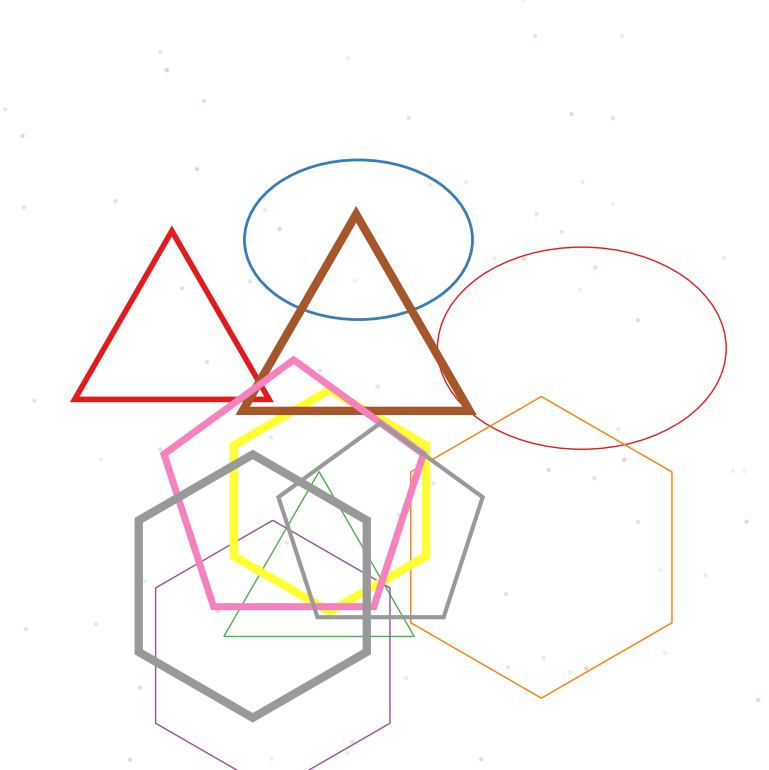[{"shape": "triangle", "thickness": 2, "radius": 0.73, "center": [0.223, 0.554]}, {"shape": "oval", "thickness": 0.5, "radius": 0.94, "center": [0.756, 0.548]}, {"shape": "oval", "thickness": 1, "radius": 0.74, "center": [0.466, 0.689]}, {"shape": "triangle", "thickness": 0.5, "radius": 0.71, "center": [0.414, 0.245]}, {"shape": "hexagon", "thickness": 0.5, "radius": 0.88, "center": [0.354, 0.149]}, {"shape": "hexagon", "thickness": 0.5, "radius": 0.98, "center": [0.703, 0.289]}, {"shape": "hexagon", "thickness": 3, "radius": 0.72, "center": [0.428, 0.35]}, {"shape": "triangle", "thickness": 3, "radius": 0.85, "center": [0.463, 0.552]}, {"shape": "pentagon", "thickness": 2.5, "radius": 0.89, "center": [0.381, 0.355]}, {"shape": "hexagon", "thickness": 3, "radius": 0.85, "center": [0.328, 0.239]}, {"shape": "pentagon", "thickness": 1.5, "radius": 0.7, "center": [0.494, 0.311]}]